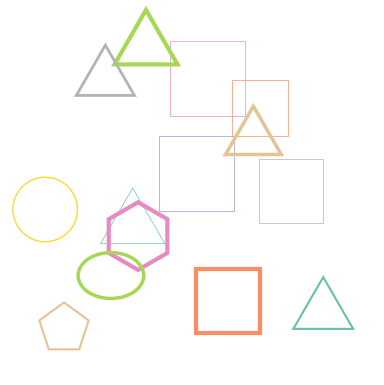[{"shape": "triangle", "thickness": 0.5, "radius": 0.48, "center": [0.345, 0.415]}, {"shape": "triangle", "thickness": 1.5, "radius": 0.45, "center": [0.84, 0.191]}, {"shape": "square", "thickness": 0.5, "radius": 0.36, "center": [0.676, 0.72]}, {"shape": "square", "thickness": 3, "radius": 0.42, "center": [0.593, 0.217]}, {"shape": "square", "thickness": 0.5, "radius": 0.49, "center": [0.51, 0.549]}, {"shape": "square", "thickness": 0.5, "radius": 0.49, "center": [0.539, 0.797]}, {"shape": "hexagon", "thickness": 3, "radius": 0.44, "center": [0.359, 0.387]}, {"shape": "triangle", "thickness": 3, "radius": 0.47, "center": [0.379, 0.88]}, {"shape": "oval", "thickness": 2.5, "radius": 0.43, "center": [0.288, 0.284]}, {"shape": "circle", "thickness": 1, "radius": 0.42, "center": [0.117, 0.456]}, {"shape": "triangle", "thickness": 2.5, "radius": 0.42, "center": [0.658, 0.641]}, {"shape": "pentagon", "thickness": 1.5, "radius": 0.34, "center": [0.166, 0.147]}, {"shape": "triangle", "thickness": 2, "radius": 0.44, "center": [0.274, 0.796]}, {"shape": "square", "thickness": 0.5, "radius": 0.42, "center": [0.755, 0.503]}]